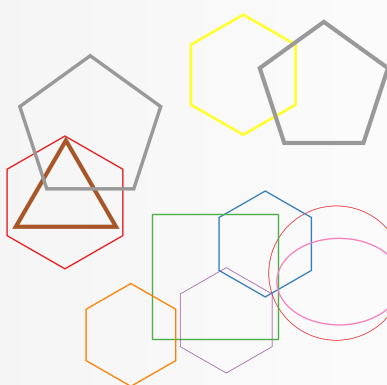[{"shape": "hexagon", "thickness": 1, "radius": 0.86, "center": [0.168, 0.474]}, {"shape": "circle", "thickness": 0.5, "radius": 0.87, "center": [0.868, 0.291]}, {"shape": "hexagon", "thickness": 1, "radius": 0.69, "center": [0.684, 0.366]}, {"shape": "square", "thickness": 1, "radius": 0.81, "center": [0.556, 0.282]}, {"shape": "hexagon", "thickness": 0.5, "radius": 0.68, "center": [0.584, 0.168]}, {"shape": "hexagon", "thickness": 1, "radius": 0.67, "center": [0.338, 0.13]}, {"shape": "hexagon", "thickness": 2, "radius": 0.78, "center": [0.628, 0.806]}, {"shape": "triangle", "thickness": 3, "radius": 0.75, "center": [0.17, 0.486]}, {"shape": "oval", "thickness": 1, "radius": 0.8, "center": [0.875, 0.268]}, {"shape": "pentagon", "thickness": 3, "radius": 0.87, "center": [0.836, 0.769]}, {"shape": "pentagon", "thickness": 2.5, "radius": 0.96, "center": [0.233, 0.664]}]